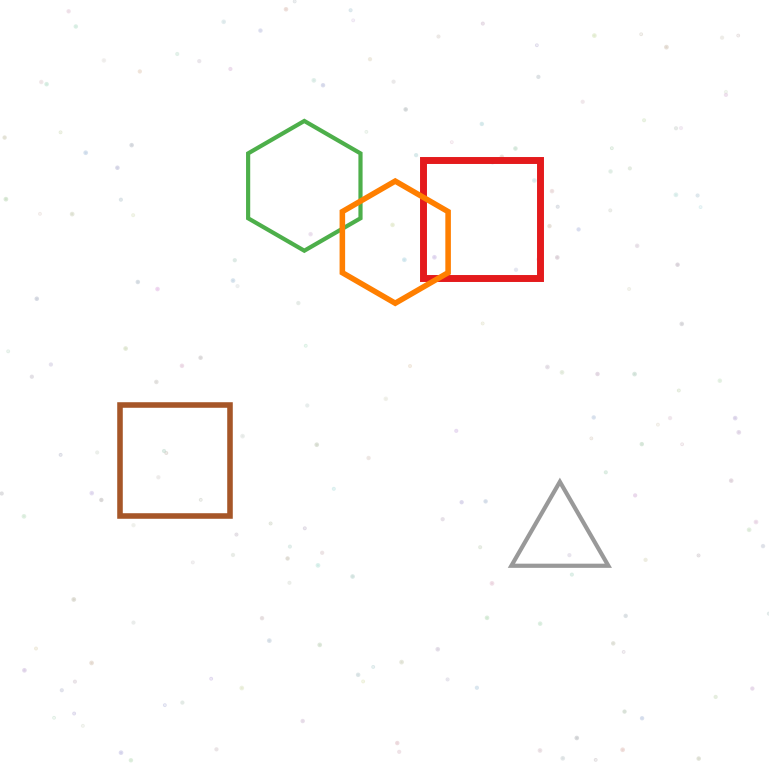[{"shape": "square", "thickness": 2.5, "radius": 0.38, "center": [0.625, 0.715]}, {"shape": "hexagon", "thickness": 1.5, "radius": 0.42, "center": [0.395, 0.759]}, {"shape": "hexagon", "thickness": 2, "radius": 0.4, "center": [0.513, 0.686]}, {"shape": "square", "thickness": 2, "radius": 0.36, "center": [0.227, 0.402]}, {"shape": "triangle", "thickness": 1.5, "radius": 0.36, "center": [0.727, 0.302]}]